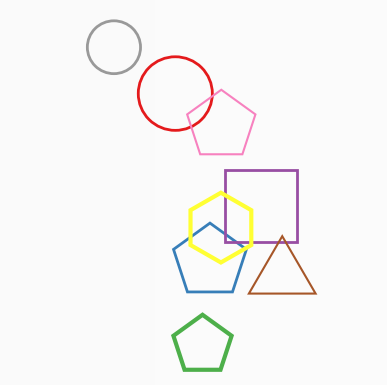[{"shape": "circle", "thickness": 2, "radius": 0.48, "center": [0.452, 0.757]}, {"shape": "pentagon", "thickness": 2, "radius": 0.49, "center": [0.542, 0.322]}, {"shape": "pentagon", "thickness": 3, "radius": 0.39, "center": [0.523, 0.103]}, {"shape": "square", "thickness": 2, "radius": 0.47, "center": [0.674, 0.465]}, {"shape": "hexagon", "thickness": 3, "radius": 0.45, "center": [0.57, 0.409]}, {"shape": "triangle", "thickness": 1.5, "radius": 0.5, "center": [0.728, 0.287]}, {"shape": "pentagon", "thickness": 1.5, "radius": 0.46, "center": [0.571, 0.674]}, {"shape": "circle", "thickness": 2, "radius": 0.34, "center": [0.294, 0.877]}]